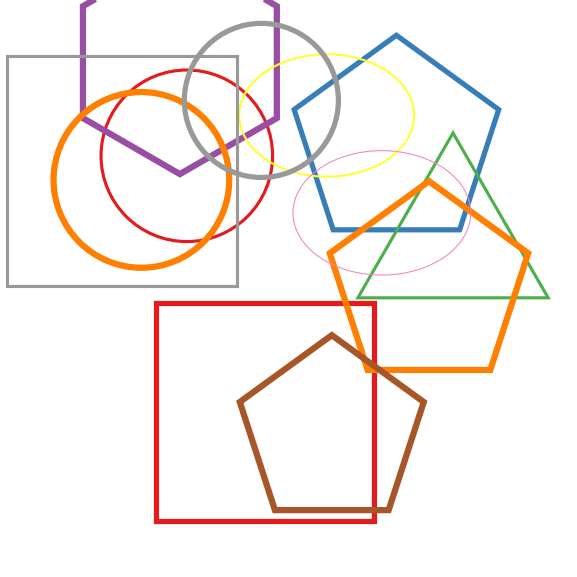[{"shape": "square", "thickness": 2.5, "radius": 0.94, "center": [0.459, 0.286]}, {"shape": "circle", "thickness": 1.5, "radius": 0.74, "center": [0.324, 0.729]}, {"shape": "pentagon", "thickness": 2.5, "radius": 0.93, "center": [0.686, 0.752]}, {"shape": "triangle", "thickness": 1.5, "radius": 0.95, "center": [0.784, 0.579]}, {"shape": "hexagon", "thickness": 3, "radius": 0.97, "center": [0.312, 0.892]}, {"shape": "pentagon", "thickness": 3, "radius": 0.9, "center": [0.743, 0.505]}, {"shape": "circle", "thickness": 3, "radius": 0.76, "center": [0.245, 0.688]}, {"shape": "oval", "thickness": 1, "radius": 0.76, "center": [0.566, 0.799]}, {"shape": "pentagon", "thickness": 3, "radius": 0.84, "center": [0.575, 0.251]}, {"shape": "oval", "thickness": 0.5, "radius": 0.77, "center": [0.661, 0.631]}, {"shape": "square", "thickness": 1.5, "radius": 0.99, "center": [0.211, 0.703]}, {"shape": "circle", "thickness": 2.5, "radius": 0.67, "center": [0.453, 0.825]}]